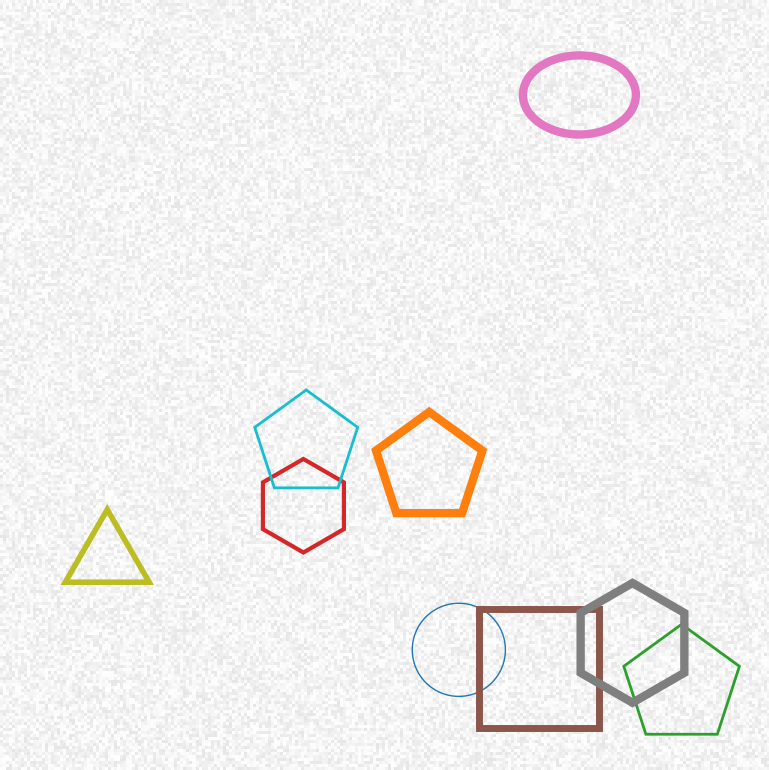[{"shape": "circle", "thickness": 0.5, "radius": 0.3, "center": [0.596, 0.156]}, {"shape": "pentagon", "thickness": 3, "radius": 0.36, "center": [0.557, 0.392]}, {"shape": "pentagon", "thickness": 1, "radius": 0.39, "center": [0.885, 0.11]}, {"shape": "hexagon", "thickness": 1.5, "radius": 0.3, "center": [0.394, 0.343]}, {"shape": "square", "thickness": 2.5, "radius": 0.39, "center": [0.7, 0.132]}, {"shape": "oval", "thickness": 3, "radius": 0.37, "center": [0.752, 0.877]}, {"shape": "hexagon", "thickness": 3, "radius": 0.39, "center": [0.821, 0.165]}, {"shape": "triangle", "thickness": 2, "radius": 0.31, "center": [0.139, 0.275]}, {"shape": "pentagon", "thickness": 1, "radius": 0.35, "center": [0.398, 0.423]}]